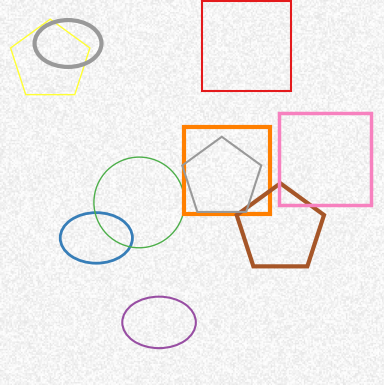[{"shape": "square", "thickness": 1.5, "radius": 0.58, "center": [0.64, 0.881]}, {"shape": "oval", "thickness": 2, "radius": 0.47, "center": [0.25, 0.382]}, {"shape": "circle", "thickness": 1, "radius": 0.59, "center": [0.362, 0.474]}, {"shape": "oval", "thickness": 1.5, "radius": 0.48, "center": [0.413, 0.163]}, {"shape": "square", "thickness": 3, "radius": 0.56, "center": [0.59, 0.558]}, {"shape": "pentagon", "thickness": 1, "radius": 0.54, "center": [0.13, 0.842]}, {"shape": "pentagon", "thickness": 3, "radius": 0.6, "center": [0.728, 0.405]}, {"shape": "square", "thickness": 2.5, "radius": 0.6, "center": [0.845, 0.587]}, {"shape": "pentagon", "thickness": 1.5, "radius": 0.54, "center": [0.576, 0.537]}, {"shape": "oval", "thickness": 3, "radius": 0.43, "center": [0.177, 0.887]}]